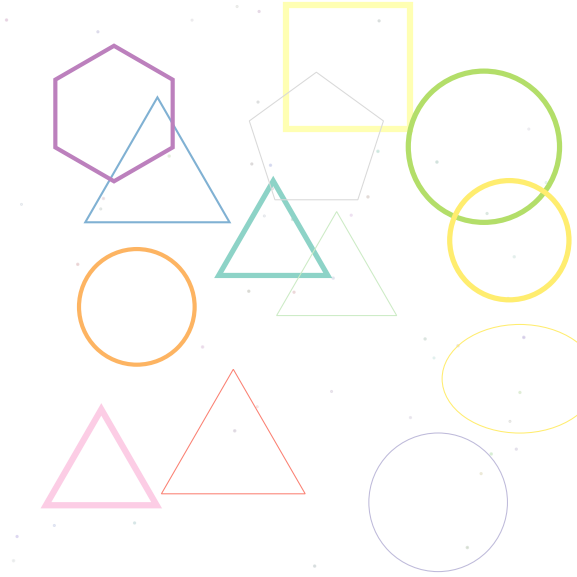[{"shape": "triangle", "thickness": 2.5, "radius": 0.55, "center": [0.473, 0.577]}, {"shape": "square", "thickness": 3, "radius": 0.54, "center": [0.603, 0.884]}, {"shape": "circle", "thickness": 0.5, "radius": 0.6, "center": [0.759, 0.129]}, {"shape": "triangle", "thickness": 0.5, "radius": 0.72, "center": [0.404, 0.216]}, {"shape": "triangle", "thickness": 1, "radius": 0.72, "center": [0.273, 0.686]}, {"shape": "circle", "thickness": 2, "radius": 0.5, "center": [0.237, 0.468]}, {"shape": "circle", "thickness": 2.5, "radius": 0.65, "center": [0.838, 0.745]}, {"shape": "triangle", "thickness": 3, "radius": 0.55, "center": [0.175, 0.18]}, {"shape": "pentagon", "thickness": 0.5, "radius": 0.61, "center": [0.548, 0.752]}, {"shape": "hexagon", "thickness": 2, "radius": 0.59, "center": [0.197, 0.803]}, {"shape": "triangle", "thickness": 0.5, "radius": 0.6, "center": [0.583, 0.513]}, {"shape": "oval", "thickness": 0.5, "radius": 0.67, "center": [0.9, 0.343]}, {"shape": "circle", "thickness": 2.5, "radius": 0.52, "center": [0.882, 0.583]}]